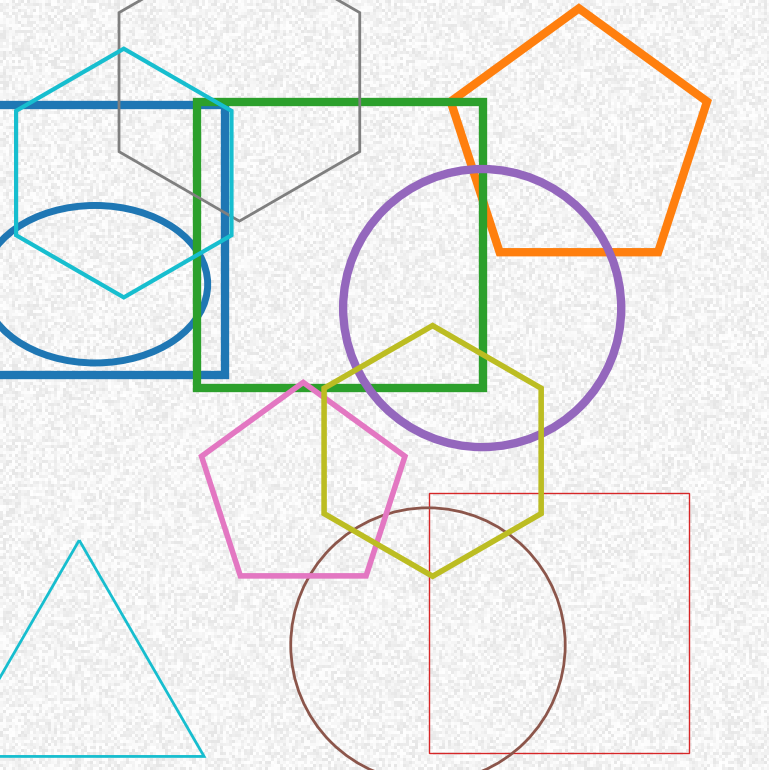[{"shape": "square", "thickness": 3, "radius": 0.88, "center": [0.117, 0.688]}, {"shape": "oval", "thickness": 2.5, "radius": 0.73, "center": [0.124, 0.631]}, {"shape": "pentagon", "thickness": 3, "radius": 0.88, "center": [0.752, 0.814]}, {"shape": "square", "thickness": 3, "radius": 0.93, "center": [0.442, 0.682]}, {"shape": "square", "thickness": 0.5, "radius": 0.84, "center": [0.726, 0.191]}, {"shape": "circle", "thickness": 3, "radius": 0.9, "center": [0.626, 0.6]}, {"shape": "circle", "thickness": 1, "radius": 0.89, "center": [0.556, 0.162]}, {"shape": "pentagon", "thickness": 2, "radius": 0.69, "center": [0.394, 0.364]}, {"shape": "hexagon", "thickness": 1, "radius": 0.9, "center": [0.311, 0.893]}, {"shape": "hexagon", "thickness": 2, "radius": 0.81, "center": [0.562, 0.414]}, {"shape": "triangle", "thickness": 1, "radius": 0.94, "center": [0.103, 0.111]}, {"shape": "hexagon", "thickness": 1.5, "radius": 0.81, "center": [0.161, 0.775]}]